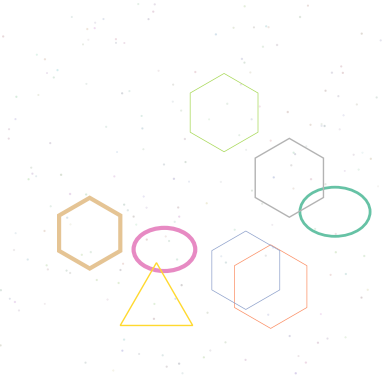[{"shape": "oval", "thickness": 2, "radius": 0.46, "center": [0.87, 0.45]}, {"shape": "hexagon", "thickness": 0.5, "radius": 0.54, "center": [0.703, 0.256]}, {"shape": "hexagon", "thickness": 0.5, "radius": 0.51, "center": [0.638, 0.298]}, {"shape": "oval", "thickness": 3, "radius": 0.4, "center": [0.427, 0.352]}, {"shape": "hexagon", "thickness": 0.5, "radius": 0.51, "center": [0.582, 0.708]}, {"shape": "triangle", "thickness": 1, "radius": 0.54, "center": [0.406, 0.209]}, {"shape": "hexagon", "thickness": 3, "radius": 0.46, "center": [0.233, 0.394]}, {"shape": "hexagon", "thickness": 1, "radius": 0.51, "center": [0.752, 0.538]}]